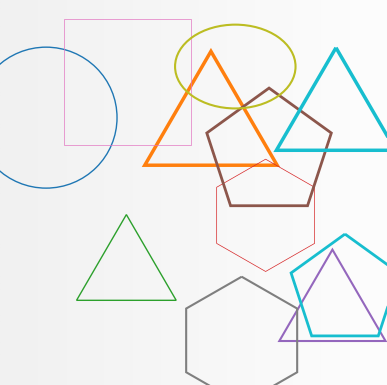[{"shape": "circle", "thickness": 1, "radius": 0.92, "center": [0.119, 0.694]}, {"shape": "triangle", "thickness": 2.5, "radius": 0.99, "center": [0.544, 0.669]}, {"shape": "triangle", "thickness": 1, "radius": 0.74, "center": [0.326, 0.294]}, {"shape": "hexagon", "thickness": 0.5, "radius": 0.73, "center": [0.685, 0.441]}, {"shape": "triangle", "thickness": 1.5, "radius": 0.79, "center": [0.858, 0.193]}, {"shape": "pentagon", "thickness": 2, "radius": 0.84, "center": [0.694, 0.602]}, {"shape": "square", "thickness": 0.5, "radius": 0.82, "center": [0.329, 0.788]}, {"shape": "hexagon", "thickness": 1.5, "radius": 0.83, "center": [0.624, 0.116]}, {"shape": "oval", "thickness": 1.5, "radius": 0.78, "center": [0.607, 0.827]}, {"shape": "triangle", "thickness": 2.5, "radius": 0.89, "center": [0.867, 0.698]}, {"shape": "pentagon", "thickness": 2, "radius": 0.73, "center": [0.89, 0.246]}]